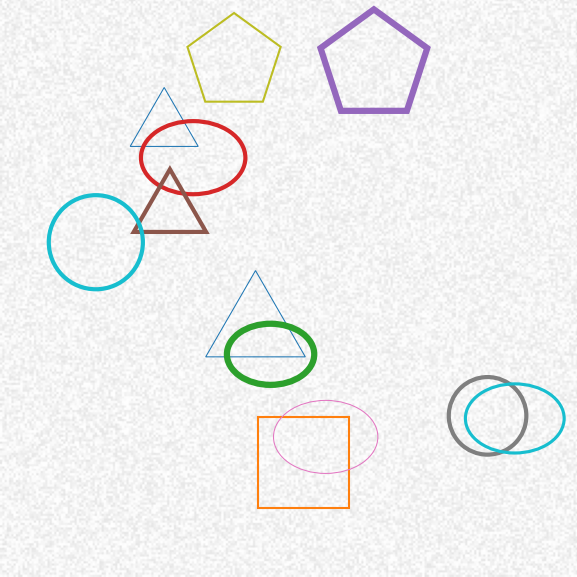[{"shape": "triangle", "thickness": 0.5, "radius": 0.34, "center": [0.284, 0.78]}, {"shape": "triangle", "thickness": 0.5, "radius": 0.5, "center": [0.442, 0.431]}, {"shape": "square", "thickness": 1, "radius": 0.39, "center": [0.526, 0.198]}, {"shape": "oval", "thickness": 3, "radius": 0.38, "center": [0.469, 0.386]}, {"shape": "oval", "thickness": 2, "radius": 0.45, "center": [0.334, 0.726]}, {"shape": "pentagon", "thickness": 3, "radius": 0.49, "center": [0.647, 0.886]}, {"shape": "triangle", "thickness": 2, "radius": 0.36, "center": [0.294, 0.634]}, {"shape": "oval", "thickness": 0.5, "radius": 0.45, "center": [0.564, 0.243]}, {"shape": "circle", "thickness": 2, "radius": 0.34, "center": [0.844, 0.279]}, {"shape": "pentagon", "thickness": 1, "radius": 0.42, "center": [0.405, 0.892]}, {"shape": "circle", "thickness": 2, "radius": 0.41, "center": [0.166, 0.58]}, {"shape": "oval", "thickness": 1.5, "radius": 0.43, "center": [0.891, 0.275]}]